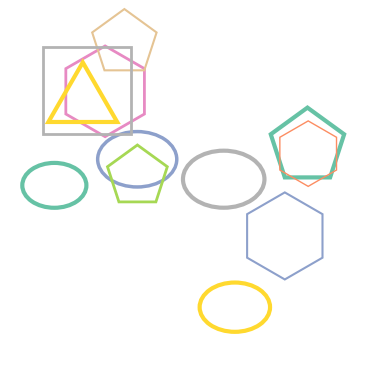[{"shape": "pentagon", "thickness": 3, "radius": 0.5, "center": [0.799, 0.62]}, {"shape": "oval", "thickness": 3, "radius": 0.42, "center": [0.141, 0.519]}, {"shape": "hexagon", "thickness": 1, "radius": 0.42, "center": [0.8, 0.601]}, {"shape": "oval", "thickness": 2.5, "radius": 0.51, "center": [0.356, 0.586]}, {"shape": "hexagon", "thickness": 1.5, "radius": 0.57, "center": [0.74, 0.387]}, {"shape": "hexagon", "thickness": 2, "radius": 0.59, "center": [0.273, 0.763]}, {"shape": "pentagon", "thickness": 2, "radius": 0.41, "center": [0.357, 0.542]}, {"shape": "triangle", "thickness": 3, "radius": 0.52, "center": [0.215, 0.735]}, {"shape": "oval", "thickness": 3, "radius": 0.46, "center": [0.61, 0.202]}, {"shape": "pentagon", "thickness": 1.5, "radius": 0.44, "center": [0.323, 0.888]}, {"shape": "oval", "thickness": 3, "radius": 0.53, "center": [0.581, 0.535]}, {"shape": "square", "thickness": 2, "radius": 0.57, "center": [0.226, 0.765]}]